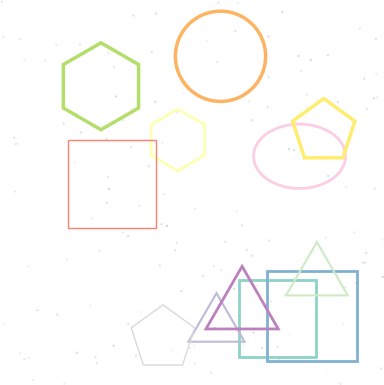[{"shape": "square", "thickness": 2, "radius": 0.5, "center": [0.72, 0.173]}, {"shape": "hexagon", "thickness": 2, "radius": 0.4, "center": [0.462, 0.636]}, {"shape": "triangle", "thickness": 1.5, "radius": 0.42, "center": [0.562, 0.155]}, {"shape": "square", "thickness": 1, "radius": 0.57, "center": [0.29, 0.521]}, {"shape": "square", "thickness": 2, "radius": 0.59, "center": [0.811, 0.179]}, {"shape": "circle", "thickness": 2.5, "radius": 0.59, "center": [0.573, 0.854]}, {"shape": "hexagon", "thickness": 2.5, "radius": 0.56, "center": [0.262, 0.776]}, {"shape": "oval", "thickness": 2, "radius": 0.6, "center": [0.778, 0.594]}, {"shape": "pentagon", "thickness": 1, "radius": 0.43, "center": [0.423, 0.122]}, {"shape": "triangle", "thickness": 2, "radius": 0.54, "center": [0.629, 0.2]}, {"shape": "triangle", "thickness": 1.5, "radius": 0.46, "center": [0.823, 0.279]}, {"shape": "pentagon", "thickness": 2.5, "radius": 0.43, "center": [0.841, 0.659]}]